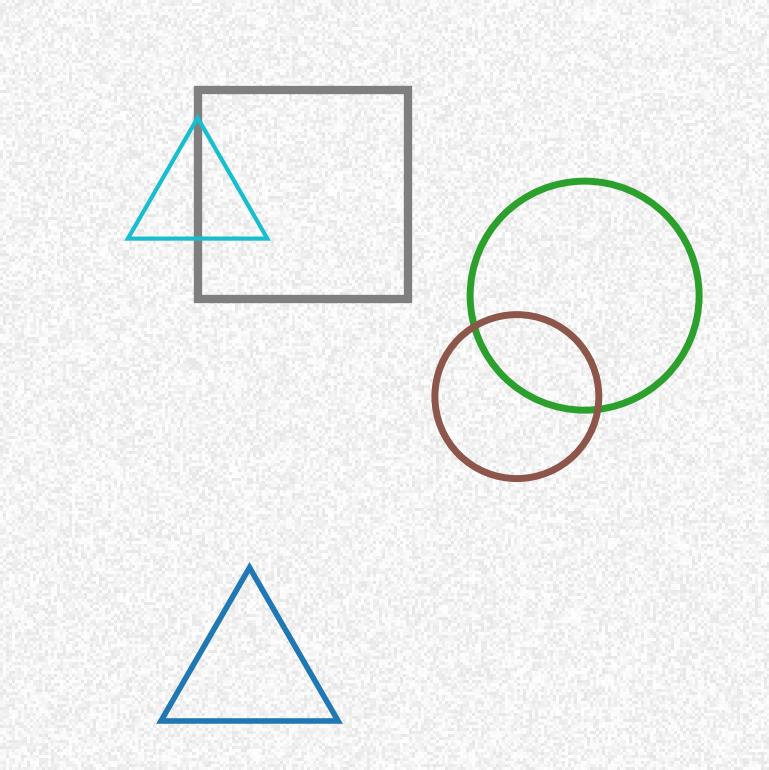[{"shape": "triangle", "thickness": 2, "radius": 0.66, "center": [0.324, 0.13]}, {"shape": "circle", "thickness": 2.5, "radius": 0.74, "center": [0.759, 0.616]}, {"shape": "circle", "thickness": 2.5, "radius": 0.53, "center": [0.671, 0.485]}, {"shape": "square", "thickness": 3, "radius": 0.68, "center": [0.394, 0.747]}, {"shape": "triangle", "thickness": 1.5, "radius": 0.52, "center": [0.257, 0.742]}]